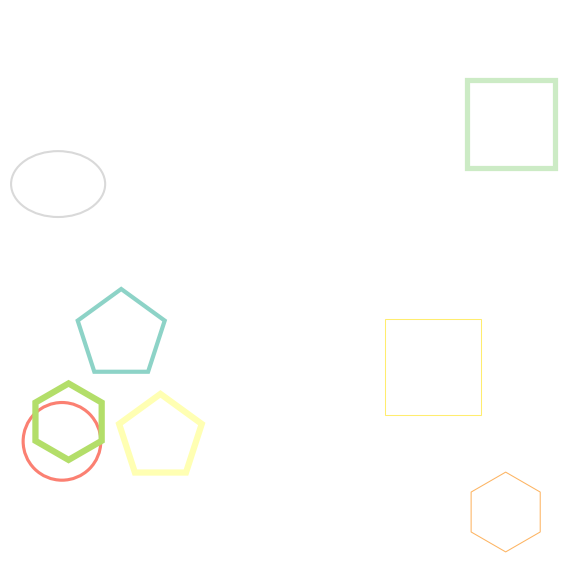[{"shape": "pentagon", "thickness": 2, "radius": 0.4, "center": [0.21, 0.419]}, {"shape": "pentagon", "thickness": 3, "radius": 0.38, "center": [0.278, 0.242]}, {"shape": "circle", "thickness": 1.5, "radius": 0.34, "center": [0.107, 0.235]}, {"shape": "hexagon", "thickness": 0.5, "radius": 0.35, "center": [0.876, 0.113]}, {"shape": "hexagon", "thickness": 3, "radius": 0.33, "center": [0.119, 0.269]}, {"shape": "oval", "thickness": 1, "radius": 0.41, "center": [0.101, 0.68]}, {"shape": "square", "thickness": 2.5, "radius": 0.38, "center": [0.885, 0.785]}, {"shape": "square", "thickness": 0.5, "radius": 0.42, "center": [0.75, 0.364]}]